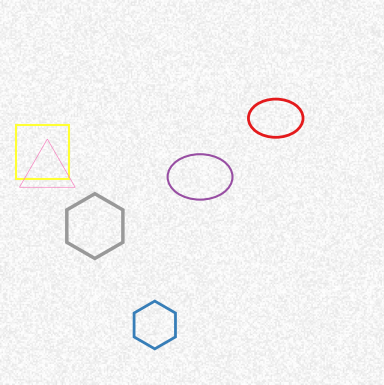[{"shape": "oval", "thickness": 2, "radius": 0.35, "center": [0.716, 0.693]}, {"shape": "hexagon", "thickness": 2, "radius": 0.31, "center": [0.402, 0.156]}, {"shape": "oval", "thickness": 1.5, "radius": 0.42, "center": [0.52, 0.54]}, {"shape": "square", "thickness": 1.5, "radius": 0.35, "center": [0.11, 0.605]}, {"shape": "triangle", "thickness": 0.5, "radius": 0.42, "center": [0.123, 0.555]}, {"shape": "hexagon", "thickness": 2.5, "radius": 0.42, "center": [0.246, 0.413]}]